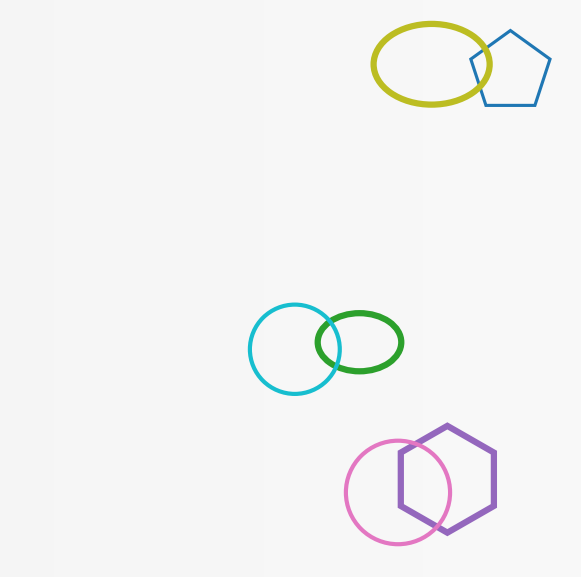[{"shape": "pentagon", "thickness": 1.5, "radius": 0.36, "center": [0.878, 0.875]}, {"shape": "oval", "thickness": 3, "radius": 0.36, "center": [0.618, 0.407]}, {"shape": "hexagon", "thickness": 3, "radius": 0.46, "center": [0.77, 0.169]}, {"shape": "circle", "thickness": 2, "radius": 0.45, "center": [0.685, 0.146]}, {"shape": "oval", "thickness": 3, "radius": 0.5, "center": [0.743, 0.888]}, {"shape": "circle", "thickness": 2, "radius": 0.39, "center": [0.507, 0.394]}]